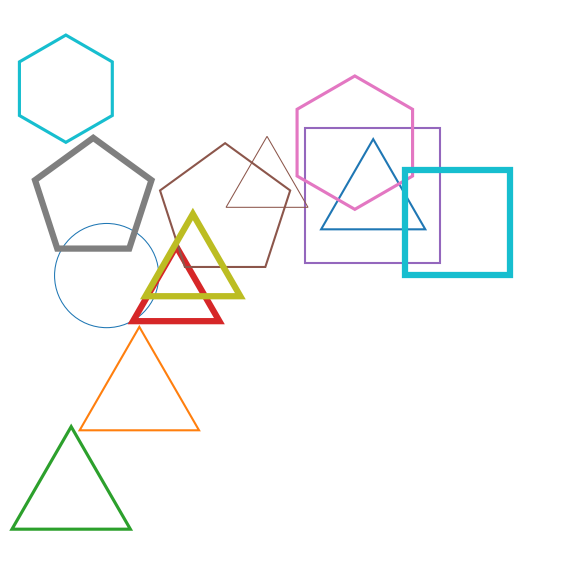[{"shape": "triangle", "thickness": 1, "radius": 0.52, "center": [0.646, 0.654]}, {"shape": "circle", "thickness": 0.5, "radius": 0.45, "center": [0.185, 0.522]}, {"shape": "triangle", "thickness": 1, "radius": 0.6, "center": [0.241, 0.314]}, {"shape": "triangle", "thickness": 1.5, "radius": 0.59, "center": [0.123, 0.142]}, {"shape": "triangle", "thickness": 3, "radius": 0.43, "center": [0.305, 0.486]}, {"shape": "square", "thickness": 1, "radius": 0.58, "center": [0.645, 0.66]}, {"shape": "triangle", "thickness": 0.5, "radius": 0.41, "center": [0.462, 0.681]}, {"shape": "pentagon", "thickness": 1, "radius": 0.59, "center": [0.39, 0.633]}, {"shape": "hexagon", "thickness": 1.5, "radius": 0.58, "center": [0.614, 0.752]}, {"shape": "pentagon", "thickness": 3, "radius": 0.53, "center": [0.161, 0.654]}, {"shape": "triangle", "thickness": 3, "radius": 0.47, "center": [0.334, 0.534]}, {"shape": "square", "thickness": 3, "radius": 0.45, "center": [0.793, 0.614]}, {"shape": "hexagon", "thickness": 1.5, "radius": 0.46, "center": [0.114, 0.846]}]